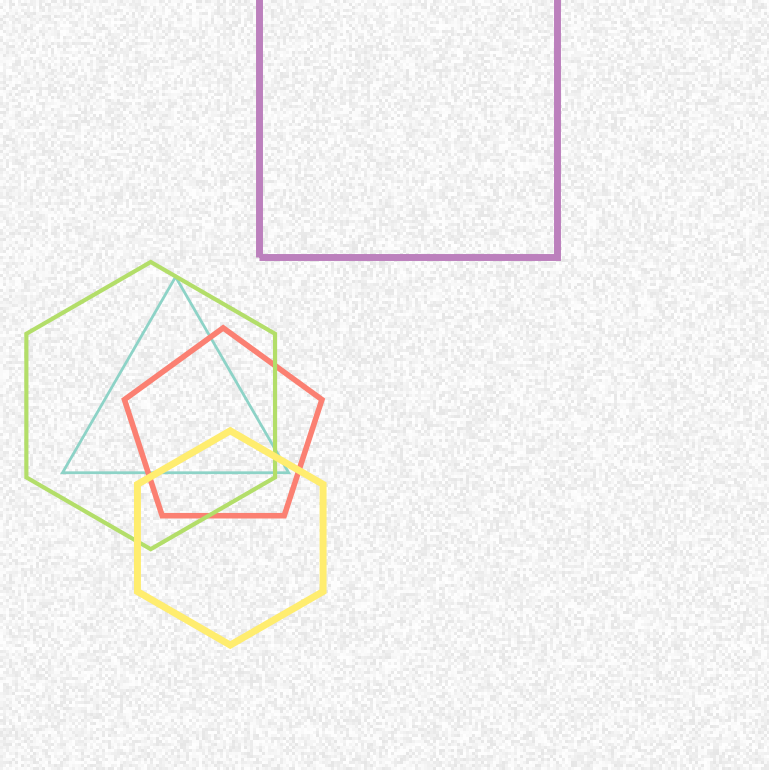[{"shape": "triangle", "thickness": 1, "radius": 0.85, "center": [0.228, 0.471]}, {"shape": "pentagon", "thickness": 2, "radius": 0.67, "center": [0.29, 0.439]}, {"shape": "hexagon", "thickness": 1.5, "radius": 0.93, "center": [0.196, 0.473]}, {"shape": "square", "thickness": 2.5, "radius": 0.97, "center": [0.53, 0.86]}, {"shape": "hexagon", "thickness": 2.5, "radius": 0.7, "center": [0.299, 0.301]}]